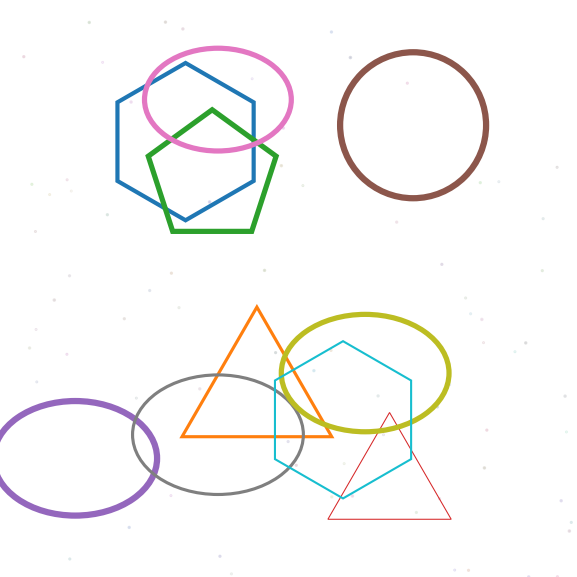[{"shape": "hexagon", "thickness": 2, "radius": 0.68, "center": [0.321, 0.754]}, {"shape": "triangle", "thickness": 1.5, "radius": 0.75, "center": [0.445, 0.318]}, {"shape": "pentagon", "thickness": 2.5, "radius": 0.58, "center": [0.367, 0.693]}, {"shape": "triangle", "thickness": 0.5, "radius": 0.62, "center": [0.675, 0.162]}, {"shape": "oval", "thickness": 3, "radius": 0.71, "center": [0.13, 0.206]}, {"shape": "circle", "thickness": 3, "radius": 0.63, "center": [0.715, 0.782]}, {"shape": "oval", "thickness": 2.5, "radius": 0.64, "center": [0.377, 0.827]}, {"shape": "oval", "thickness": 1.5, "radius": 0.74, "center": [0.377, 0.246]}, {"shape": "oval", "thickness": 2.5, "radius": 0.73, "center": [0.632, 0.353]}, {"shape": "hexagon", "thickness": 1, "radius": 0.68, "center": [0.594, 0.272]}]